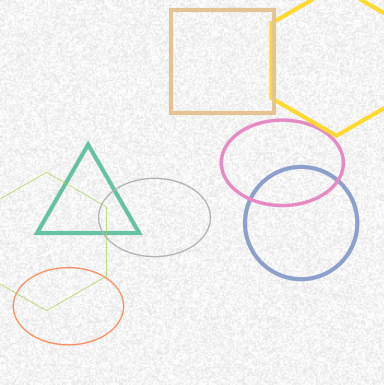[{"shape": "triangle", "thickness": 3, "radius": 0.77, "center": [0.229, 0.471]}, {"shape": "oval", "thickness": 1, "radius": 0.72, "center": [0.178, 0.205]}, {"shape": "circle", "thickness": 3, "radius": 0.73, "center": [0.782, 0.421]}, {"shape": "oval", "thickness": 2.5, "radius": 0.79, "center": [0.733, 0.577]}, {"shape": "hexagon", "thickness": 0.5, "radius": 0.9, "center": [0.121, 0.373]}, {"shape": "hexagon", "thickness": 3, "radius": 0.97, "center": [0.874, 0.842]}, {"shape": "square", "thickness": 3, "radius": 0.67, "center": [0.577, 0.84]}, {"shape": "oval", "thickness": 1, "radius": 0.73, "center": [0.401, 0.435]}]